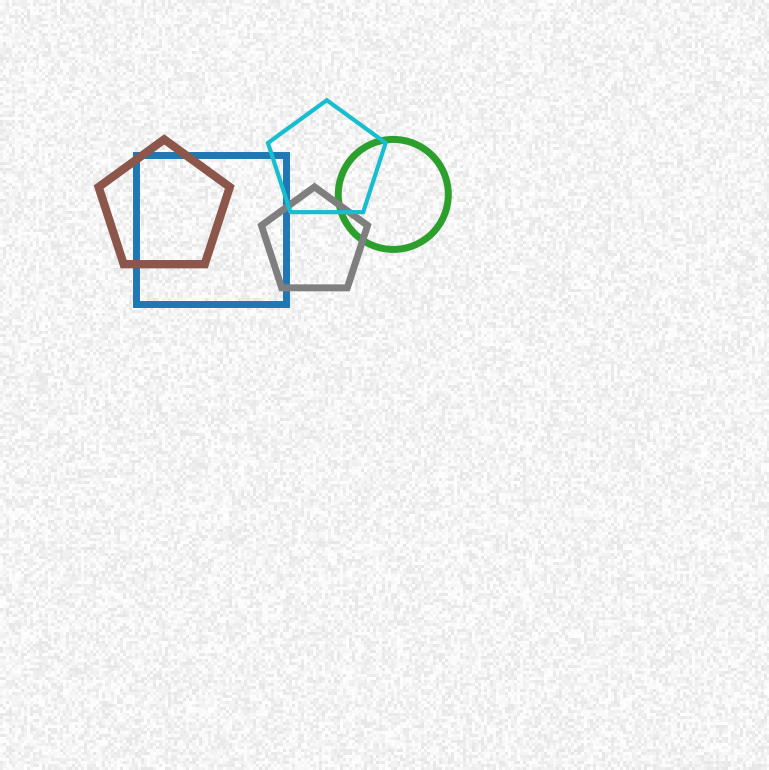[{"shape": "square", "thickness": 2.5, "radius": 0.49, "center": [0.274, 0.702]}, {"shape": "circle", "thickness": 2.5, "radius": 0.36, "center": [0.511, 0.747]}, {"shape": "pentagon", "thickness": 3, "radius": 0.45, "center": [0.213, 0.729]}, {"shape": "pentagon", "thickness": 2.5, "radius": 0.36, "center": [0.408, 0.685]}, {"shape": "pentagon", "thickness": 1.5, "radius": 0.4, "center": [0.424, 0.79]}]